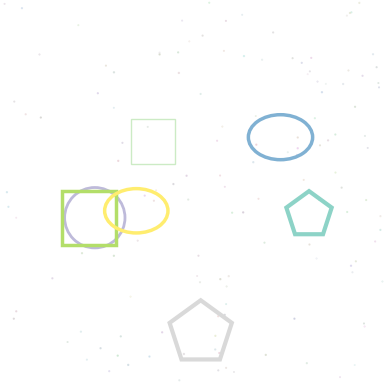[{"shape": "pentagon", "thickness": 3, "radius": 0.31, "center": [0.803, 0.442]}, {"shape": "circle", "thickness": 2, "radius": 0.39, "center": [0.246, 0.435]}, {"shape": "oval", "thickness": 2.5, "radius": 0.42, "center": [0.729, 0.644]}, {"shape": "square", "thickness": 2.5, "radius": 0.35, "center": [0.231, 0.434]}, {"shape": "pentagon", "thickness": 3, "radius": 0.42, "center": [0.521, 0.135]}, {"shape": "square", "thickness": 1, "radius": 0.29, "center": [0.397, 0.632]}, {"shape": "oval", "thickness": 2.5, "radius": 0.41, "center": [0.354, 0.453]}]